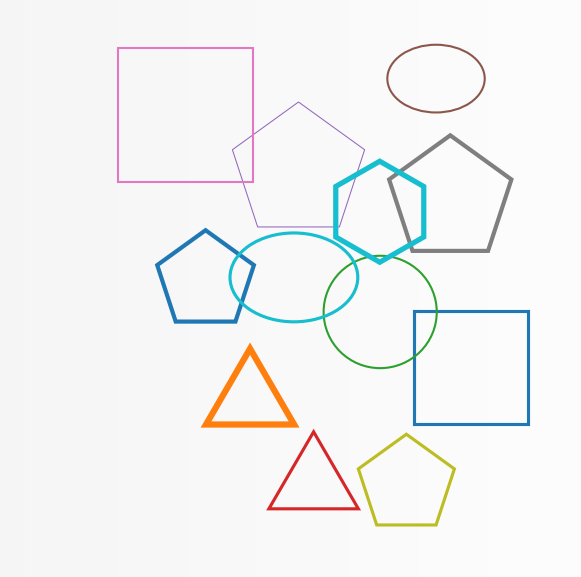[{"shape": "pentagon", "thickness": 2, "radius": 0.44, "center": [0.354, 0.513]}, {"shape": "square", "thickness": 1.5, "radius": 0.49, "center": [0.811, 0.363]}, {"shape": "triangle", "thickness": 3, "radius": 0.44, "center": [0.43, 0.308]}, {"shape": "circle", "thickness": 1, "radius": 0.49, "center": [0.654, 0.459]}, {"shape": "triangle", "thickness": 1.5, "radius": 0.44, "center": [0.54, 0.163]}, {"shape": "pentagon", "thickness": 0.5, "radius": 0.6, "center": [0.514, 0.703]}, {"shape": "oval", "thickness": 1, "radius": 0.42, "center": [0.75, 0.863]}, {"shape": "square", "thickness": 1, "radius": 0.58, "center": [0.319, 0.801]}, {"shape": "pentagon", "thickness": 2, "radius": 0.55, "center": [0.775, 0.654]}, {"shape": "pentagon", "thickness": 1.5, "radius": 0.43, "center": [0.699, 0.16]}, {"shape": "oval", "thickness": 1.5, "radius": 0.55, "center": [0.506, 0.519]}, {"shape": "hexagon", "thickness": 2.5, "radius": 0.44, "center": [0.653, 0.632]}]